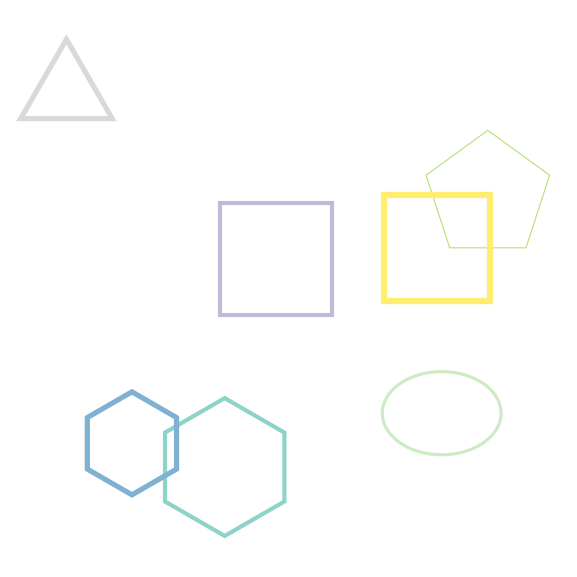[{"shape": "hexagon", "thickness": 2, "radius": 0.6, "center": [0.389, 0.19]}, {"shape": "square", "thickness": 2, "radius": 0.49, "center": [0.479, 0.551]}, {"shape": "hexagon", "thickness": 2.5, "radius": 0.45, "center": [0.228, 0.231]}, {"shape": "pentagon", "thickness": 0.5, "radius": 0.56, "center": [0.845, 0.661]}, {"shape": "triangle", "thickness": 2.5, "radius": 0.46, "center": [0.115, 0.839]}, {"shape": "oval", "thickness": 1.5, "radius": 0.51, "center": [0.765, 0.284]}, {"shape": "square", "thickness": 3, "radius": 0.46, "center": [0.757, 0.569]}]